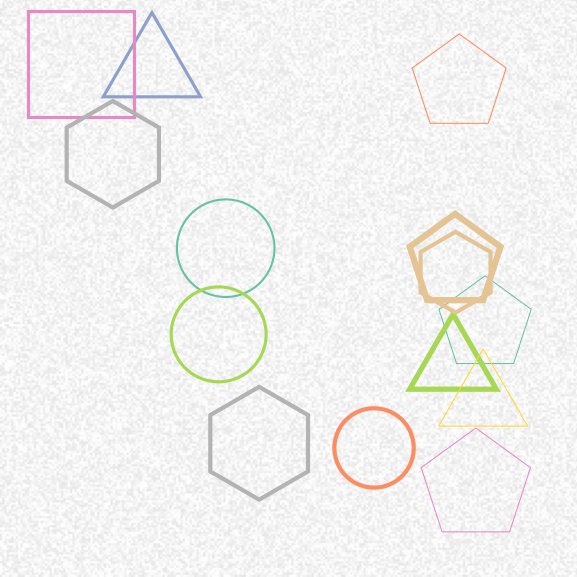[{"shape": "pentagon", "thickness": 0.5, "radius": 0.42, "center": [0.84, 0.438]}, {"shape": "circle", "thickness": 1, "radius": 0.42, "center": [0.391, 0.569]}, {"shape": "circle", "thickness": 2, "radius": 0.34, "center": [0.648, 0.223]}, {"shape": "pentagon", "thickness": 0.5, "radius": 0.43, "center": [0.795, 0.855]}, {"shape": "triangle", "thickness": 1.5, "radius": 0.49, "center": [0.263, 0.88]}, {"shape": "square", "thickness": 1.5, "radius": 0.46, "center": [0.14, 0.888]}, {"shape": "pentagon", "thickness": 0.5, "radius": 0.5, "center": [0.824, 0.159]}, {"shape": "circle", "thickness": 1.5, "radius": 0.41, "center": [0.379, 0.42]}, {"shape": "triangle", "thickness": 2.5, "radius": 0.43, "center": [0.784, 0.369]}, {"shape": "triangle", "thickness": 0.5, "radius": 0.45, "center": [0.837, 0.306]}, {"shape": "hexagon", "thickness": 2, "radius": 0.35, "center": [0.789, 0.528]}, {"shape": "pentagon", "thickness": 3, "radius": 0.41, "center": [0.788, 0.546]}, {"shape": "hexagon", "thickness": 2, "radius": 0.46, "center": [0.195, 0.732]}, {"shape": "hexagon", "thickness": 2, "radius": 0.49, "center": [0.449, 0.232]}]